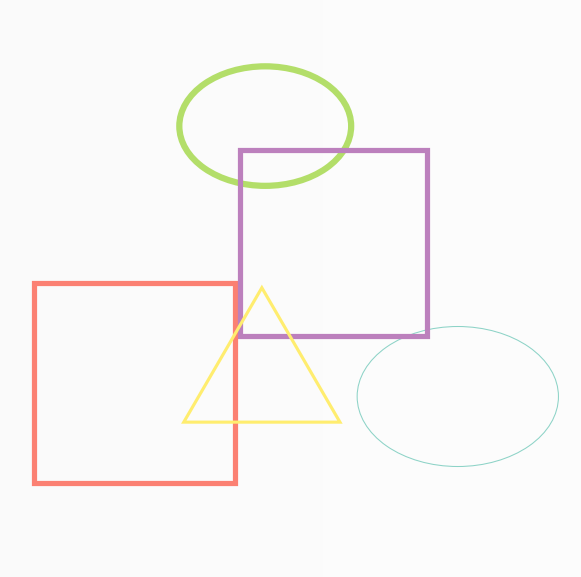[{"shape": "oval", "thickness": 0.5, "radius": 0.87, "center": [0.788, 0.313]}, {"shape": "square", "thickness": 2.5, "radius": 0.86, "center": [0.231, 0.336]}, {"shape": "oval", "thickness": 3, "radius": 0.74, "center": [0.456, 0.781]}, {"shape": "square", "thickness": 2.5, "radius": 0.81, "center": [0.573, 0.578]}, {"shape": "triangle", "thickness": 1.5, "radius": 0.78, "center": [0.45, 0.346]}]